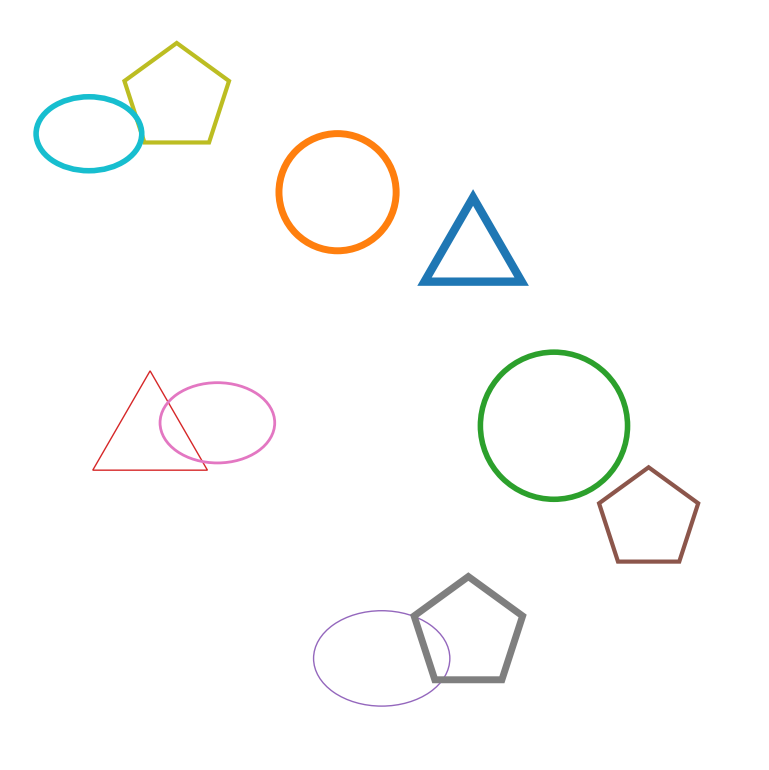[{"shape": "triangle", "thickness": 3, "radius": 0.36, "center": [0.614, 0.671]}, {"shape": "circle", "thickness": 2.5, "radius": 0.38, "center": [0.438, 0.75]}, {"shape": "circle", "thickness": 2, "radius": 0.48, "center": [0.719, 0.447]}, {"shape": "triangle", "thickness": 0.5, "radius": 0.43, "center": [0.195, 0.432]}, {"shape": "oval", "thickness": 0.5, "radius": 0.44, "center": [0.496, 0.145]}, {"shape": "pentagon", "thickness": 1.5, "radius": 0.34, "center": [0.842, 0.325]}, {"shape": "oval", "thickness": 1, "radius": 0.37, "center": [0.282, 0.451]}, {"shape": "pentagon", "thickness": 2.5, "radius": 0.37, "center": [0.608, 0.177]}, {"shape": "pentagon", "thickness": 1.5, "radius": 0.36, "center": [0.23, 0.873]}, {"shape": "oval", "thickness": 2, "radius": 0.34, "center": [0.115, 0.826]}]